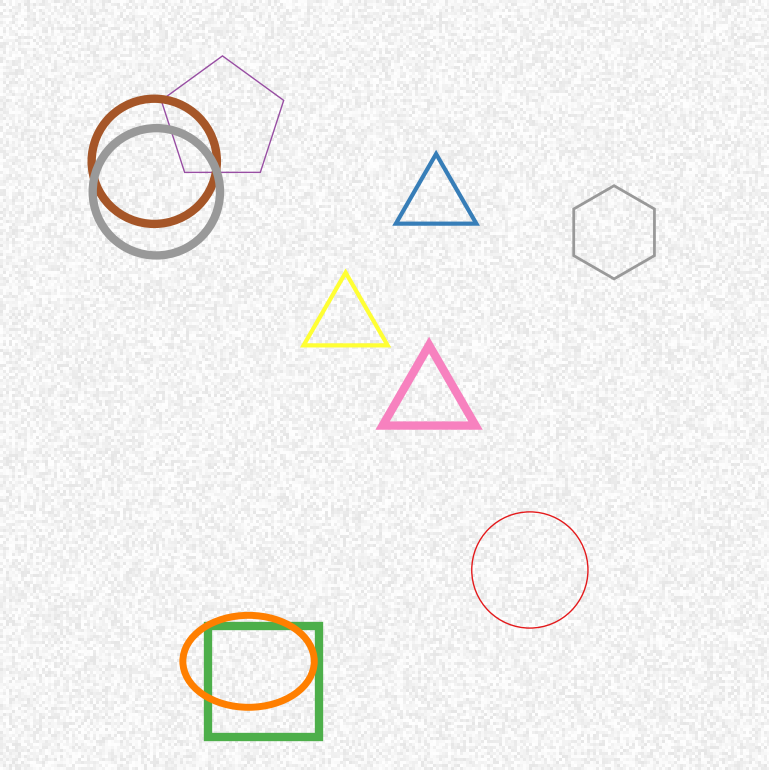[{"shape": "circle", "thickness": 0.5, "radius": 0.38, "center": [0.688, 0.26]}, {"shape": "triangle", "thickness": 1.5, "radius": 0.3, "center": [0.566, 0.74]}, {"shape": "square", "thickness": 3, "radius": 0.36, "center": [0.343, 0.115]}, {"shape": "pentagon", "thickness": 0.5, "radius": 0.42, "center": [0.289, 0.844]}, {"shape": "oval", "thickness": 2.5, "radius": 0.43, "center": [0.323, 0.141]}, {"shape": "triangle", "thickness": 1.5, "radius": 0.32, "center": [0.449, 0.583]}, {"shape": "circle", "thickness": 3, "radius": 0.41, "center": [0.2, 0.79]}, {"shape": "triangle", "thickness": 3, "radius": 0.35, "center": [0.557, 0.482]}, {"shape": "hexagon", "thickness": 1, "radius": 0.3, "center": [0.798, 0.698]}, {"shape": "circle", "thickness": 3, "radius": 0.41, "center": [0.203, 0.751]}]